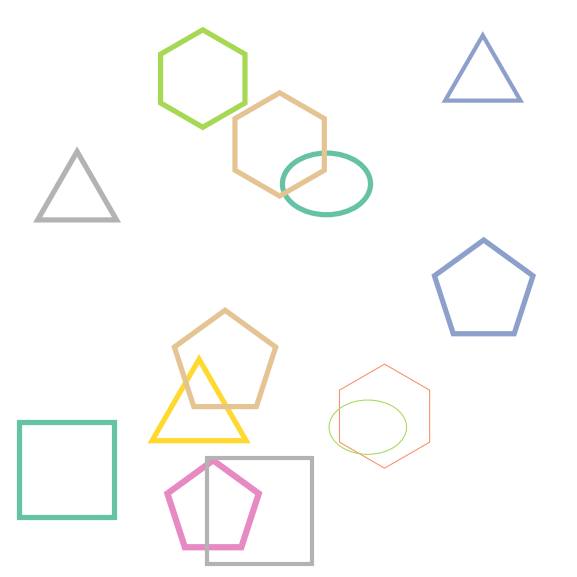[{"shape": "square", "thickness": 2.5, "radius": 0.41, "center": [0.115, 0.186]}, {"shape": "oval", "thickness": 2.5, "radius": 0.38, "center": [0.565, 0.681]}, {"shape": "hexagon", "thickness": 0.5, "radius": 0.45, "center": [0.666, 0.279]}, {"shape": "pentagon", "thickness": 2.5, "radius": 0.45, "center": [0.838, 0.494]}, {"shape": "triangle", "thickness": 2, "radius": 0.38, "center": [0.836, 0.863]}, {"shape": "pentagon", "thickness": 3, "radius": 0.42, "center": [0.369, 0.119]}, {"shape": "hexagon", "thickness": 2.5, "radius": 0.42, "center": [0.351, 0.863]}, {"shape": "oval", "thickness": 0.5, "radius": 0.34, "center": [0.637, 0.259]}, {"shape": "triangle", "thickness": 2.5, "radius": 0.47, "center": [0.345, 0.283]}, {"shape": "pentagon", "thickness": 2.5, "radius": 0.46, "center": [0.39, 0.37]}, {"shape": "hexagon", "thickness": 2.5, "radius": 0.45, "center": [0.484, 0.749]}, {"shape": "triangle", "thickness": 2.5, "radius": 0.39, "center": [0.133, 0.658]}, {"shape": "square", "thickness": 2, "radius": 0.45, "center": [0.45, 0.114]}]